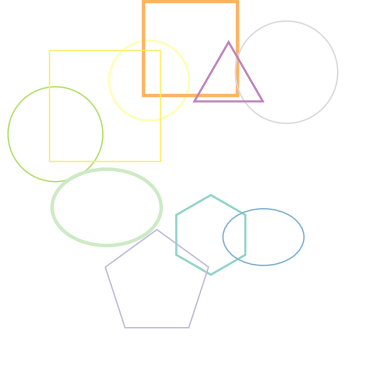[{"shape": "hexagon", "thickness": 1.5, "radius": 0.52, "center": [0.548, 0.39]}, {"shape": "circle", "thickness": 1.5, "radius": 0.52, "center": [0.387, 0.791]}, {"shape": "pentagon", "thickness": 1, "radius": 0.7, "center": [0.408, 0.263]}, {"shape": "oval", "thickness": 1, "radius": 0.53, "center": [0.684, 0.384]}, {"shape": "square", "thickness": 2.5, "radius": 0.61, "center": [0.494, 0.875]}, {"shape": "circle", "thickness": 1, "radius": 0.62, "center": [0.144, 0.651]}, {"shape": "circle", "thickness": 1, "radius": 0.66, "center": [0.744, 0.812]}, {"shape": "triangle", "thickness": 1.5, "radius": 0.51, "center": [0.594, 0.788]}, {"shape": "oval", "thickness": 2.5, "radius": 0.71, "center": [0.277, 0.461]}, {"shape": "square", "thickness": 1, "radius": 0.72, "center": [0.271, 0.727]}]